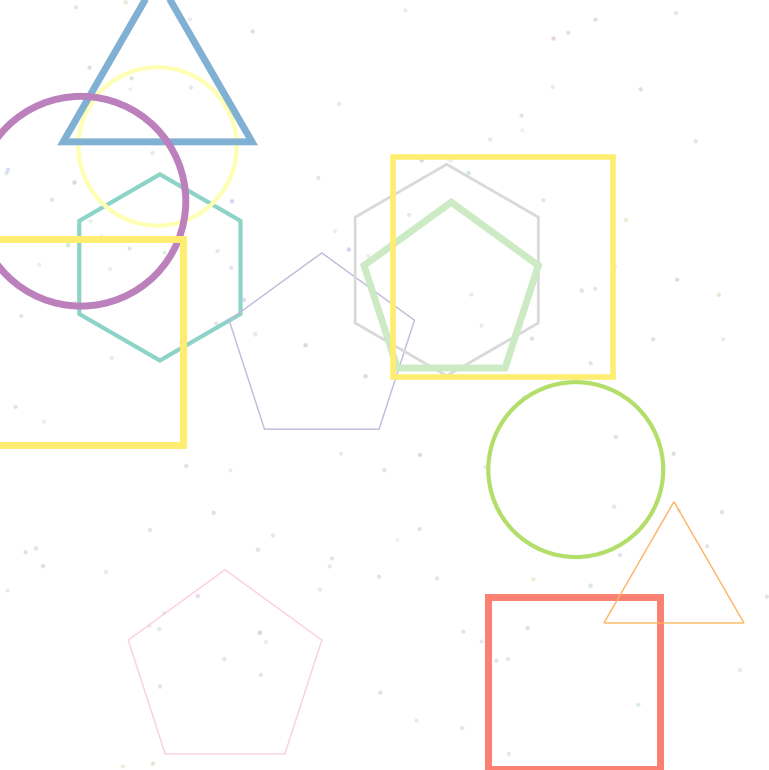[{"shape": "hexagon", "thickness": 1.5, "radius": 0.6, "center": [0.208, 0.653]}, {"shape": "circle", "thickness": 1.5, "radius": 0.51, "center": [0.205, 0.81]}, {"shape": "pentagon", "thickness": 0.5, "radius": 0.63, "center": [0.418, 0.545]}, {"shape": "square", "thickness": 2.5, "radius": 0.56, "center": [0.746, 0.113]}, {"shape": "triangle", "thickness": 2.5, "radius": 0.71, "center": [0.205, 0.887]}, {"shape": "triangle", "thickness": 0.5, "radius": 0.52, "center": [0.875, 0.243]}, {"shape": "circle", "thickness": 1.5, "radius": 0.57, "center": [0.748, 0.39]}, {"shape": "pentagon", "thickness": 0.5, "radius": 0.66, "center": [0.292, 0.128]}, {"shape": "hexagon", "thickness": 1, "radius": 0.69, "center": [0.58, 0.649]}, {"shape": "circle", "thickness": 2.5, "radius": 0.68, "center": [0.105, 0.739]}, {"shape": "pentagon", "thickness": 2.5, "radius": 0.6, "center": [0.586, 0.618]}, {"shape": "square", "thickness": 2, "radius": 0.71, "center": [0.653, 0.653]}, {"shape": "square", "thickness": 2.5, "radius": 0.67, "center": [0.104, 0.556]}]